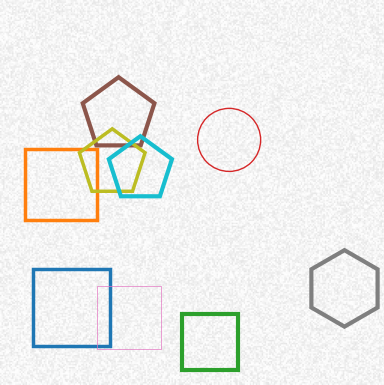[{"shape": "square", "thickness": 2.5, "radius": 0.5, "center": [0.186, 0.201]}, {"shape": "square", "thickness": 2.5, "radius": 0.46, "center": [0.159, 0.521]}, {"shape": "square", "thickness": 3, "radius": 0.36, "center": [0.545, 0.111]}, {"shape": "circle", "thickness": 1, "radius": 0.41, "center": [0.595, 0.637]}, {"shape": "pentagon", "thickness": 3, "radius": 0.49, "center": [0.308, 0.702]}, {"shape": "square", "thickness": 0.5, "radius": 0.41, "center": [0.335, 0.176]}, {"shape": "hexagon", "thickness": 3, "radius": 0.5, "center": [0.895, 0.251]}, {"shape": "pentagon", "thickness": 2.5, "radius": 0.45, "center": [0.292, 0.576]}, {"shape": "pentagon", "thickness": 3, "radius": 0.43, "center": [0.365, 0.56]}]